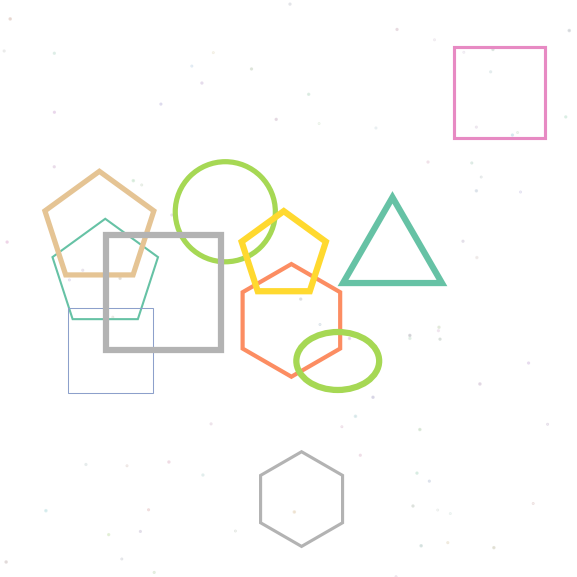[{"shape": "triangle", "thickness": 3, "radius": 0.49, "center": [0.68, 0.558]}, {"shape": "pentagon", "thickness": 1, "radius": 0.48, "center": [0.182, 0.524]}, {"shape": "hexagon", "thickness": 2, "radius": 0.49, "center": [0.505, 0.444]}, {"shape": "square", "thickness": 0.5, "radius": 0.37, "center": [0.191, 0.392]}, {"shape": "square", "thickness": 1.5, "radius": 0.4, "center": [0.865, 0.839]}, {"shape": "circle", "thickness": 2.5, "radius": 0.43, "center": [0.39, 0.632]}, {"shape": "oval", "thickness": 3, "radius": 0.36, "center": [0.585, 0.374]}, {"shape": "pentagon", "thickness": 3, "radius": 0.38, "center": [0.491, 0.557]}, {"shape": "pentagon", "thickness": 2.5, "radius": 0.5, "center": [0.172, 0.603]}, {"shape": "square", "thickness": 3, "radius": 0.5, "center": [0.283, 0.493]}, {"shape": "hexagon", "thickness": 1.5, "radius": 0.41, "center": [0.522, 0.135]}]